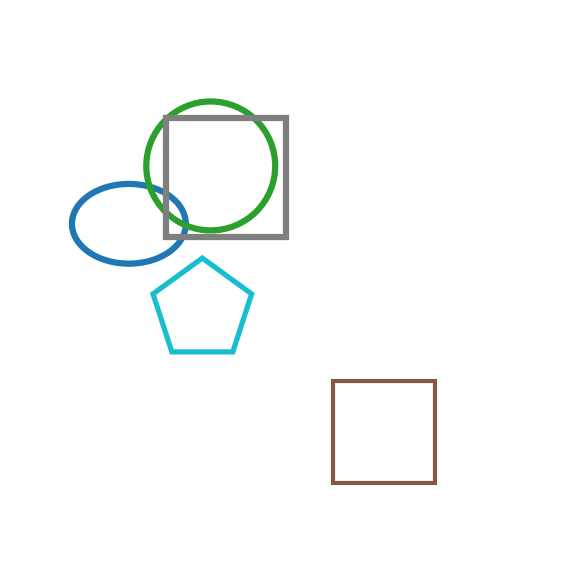[{"shape": "oval", "thickness": 3, "radius": 0.49, "center": [0.223, 0.612]}, {"shape": "circle", "thickness": 3, "radius": 0.56, "center": [0.365, 0.712]}, {"shape": "square", "thickness": 2, "radius": 0.44, "center": [0.664, 0.252]}, {"shape": "square", "thickness": 3, "radius": 0.52, "center": [0.392, 0.692]}, {"shape": "pentagon", "thickness": 2.5, "radius": 0.45, "center": [0.35, 0.462]}]